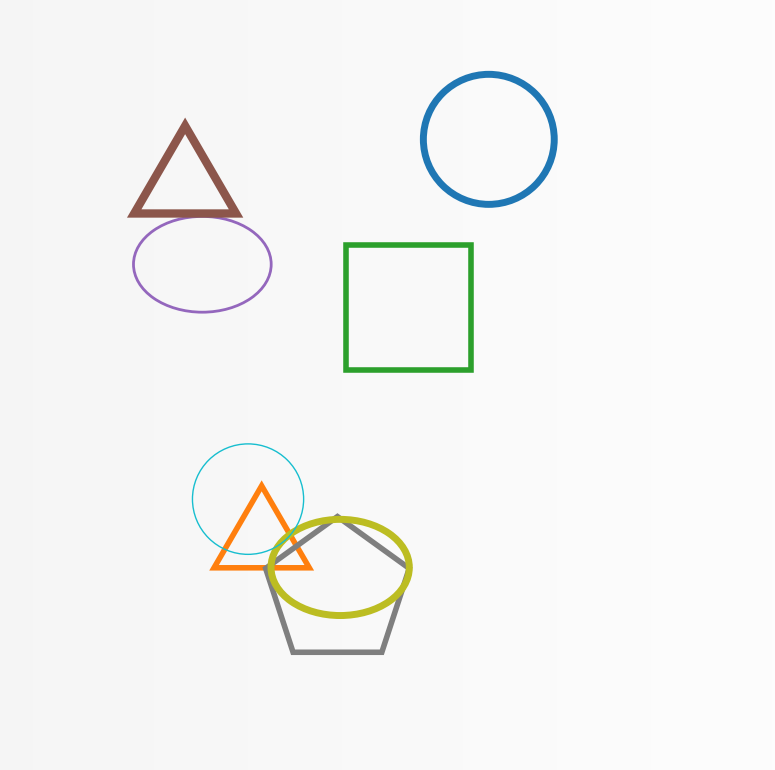[{"shape": "circle", "thickness": 2.5, "radius": 0.42, "center": [0.631, 0.819]}, {"shape": "triangle", "thickness": 2, "radius": 0.35, "center": [0.338, 0.298]}, {"shape": "square", "thickness": 2, "radius": 0.41, "center": [0.527, 0.6]}, {"shape": "oval", "thickness": 1, "radius": 0.44, "center": [0.261, 0.657]}, {"shape": "triangle", "thickness": 3, "radius": 0.38, "center": [0.239, 0.761]}, {"shape": "pentagon", "thickness": 2, "radius": 0.49, "center": [0.435, 0.232]}, {"shape": "oval", "thickness": 2.5, "radius": 0.45, "center": [0.439, 0.263]}, {"shape": "circle", "thickness": 0.5, "radius": 0.36, "center": [0.32, 0.352]}]